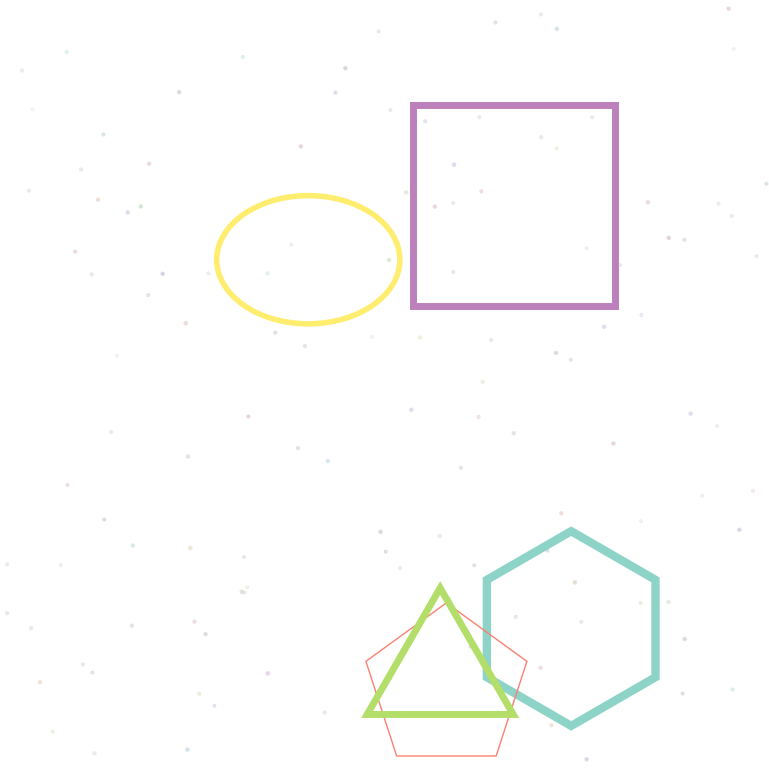[{"shape": "hexagon", "thickness": 3, "radius": 0.63, "center": [0.742, 0.184]}, {"shape": "pentagon", "thickness": 0.5, "radius": 0.55, "center": [0.58, 0.107]}, {"shape": "triangle", "thickness": 2.5, "radius": 0.55, "center": [0.572, 0.127]}, {"shape": "square", "thickness": 2.5, "radius": 0.65, "center": [0.667, 0.733]}, {"shape": "oval", "thickness": 2, "radius": 0.59, "center": [0.4, 0.663]}]